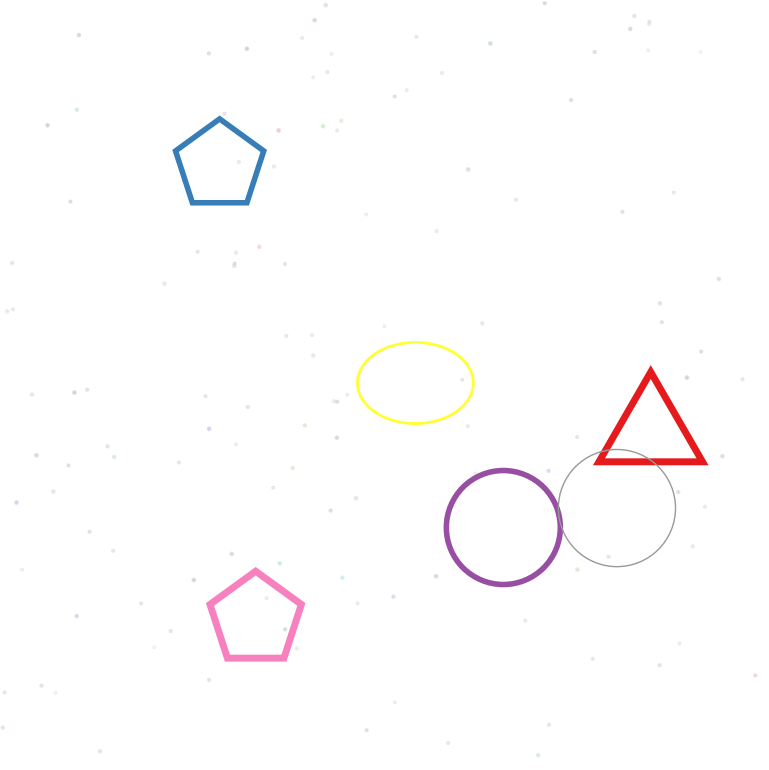[{"shape": "triangle", "thickness": 2.5, "radius": 0.39, "center": [0.845, 0.439]}, {"shape": "pentagon", "thickness": 2, "radius": 0.3, "center": [0.285, 0.785]}, {"shape": "circle", "thickness": 2, "radius": 0.37, "center": [0.654, 0.315]}, {"shape": "oval", "thickness": 1, "radius": 0.38, "center": [0.539, 0.503]}, {"shape": "pentagon", "thickness": 2.5, "radius": 0.31, "center": [0.332, 0.196]}, {"shape": "circle", "thickness": 0.5, "radius": 0.38, "center": [0.801, 0.34]}]